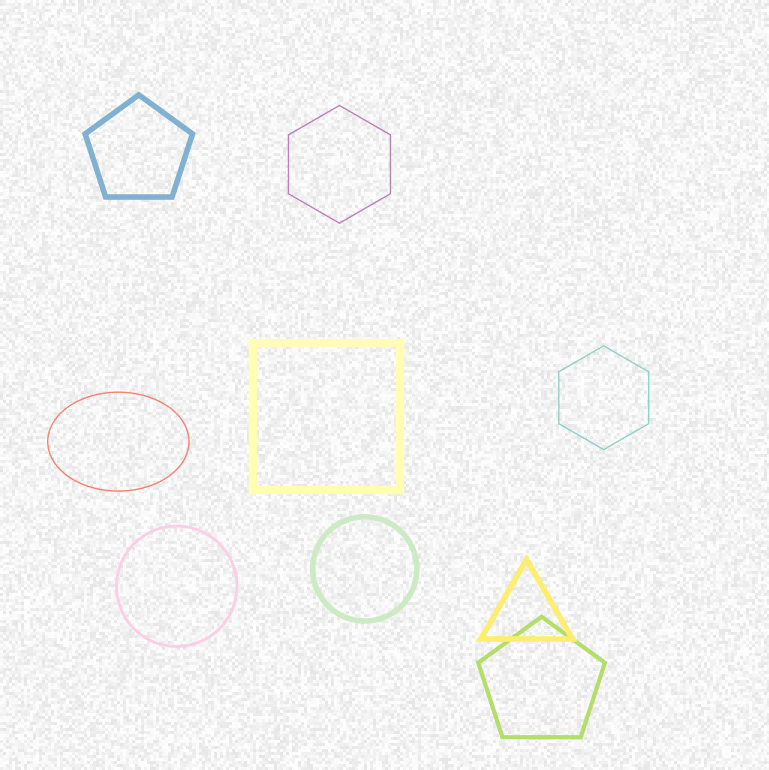[{"shape": "hexagon", "thickness": 0.5, "radius": 0.34, "center": [0.784, 0.483]}, {"shape": "square", "thickness": 3, "radius": 0.48, "center": [0.424, 0.459]}, {"shape": "oval", "thickness": 0.5, "radius": 0.46, "center": [0.154, 0.426]}, {"shape": "pentagon", "thickness": 2, "radius": 0.37, "center": [0.18, 0.803]}, {"shape": "pentagon", "thickness": 1.5, "radius": 0.43, "center": [0.703, 0.113]}, {"shape": "circle", "thickness": 1, "radius": 0.39, "center": [0.229, 0.239]}, {"shape": "hexagon", "thickness": 0.5, "radius": 0.38, "center": [0.441, 0.787]}, {"shape": "circle", "thickness": 2, "radius": 0.34, "center": [0.474, 0.261]}, {"shape": "triangle", "thickness": 2, "radius": 0.34, "center": [0.684, 0.205]}]